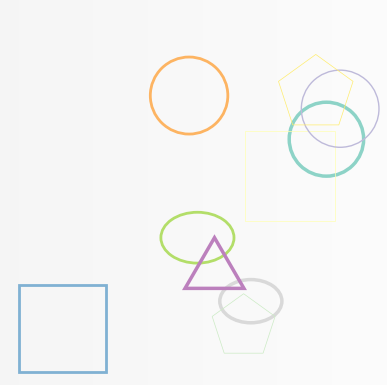[{"shape": "circle", "thickness": 2.5, "radius": 0.48, "center": [0.842, 0.638]}, {"shape": "square", "thickness": 0.5, "radius": 0.58, "center": [0.748, 0.542]}, {"shape": "circle", "thickness": 1, "radius": 0.5, "center": [0.878, 0.718]}, {"shape": "square", "thickness": 2, "radius": 0.56, "center": [0.16, 0.147]}, {"shape": "circle", "thickness": 2, "radius": 0.5, "center": [0.488, 0.752]}, {"shape": "oval", "thickness": 2, "radius": 0.47, "center": [0.51, 0.383]}, {"shape": "oval", "thickness": 2.5, "radius": 0.4, "center": [0.647, 0.218]}, {"shape": "triangle", "thickness": 2.5, "radius": 0.44, "center": [0.554, 0.295]}, {"shape": "pentagon", "thickness": 0.5, "radius": 0.43, "center": [0.629, 0.152]}, {"shape": "pentagon", "thickness": 0.5, "radius": 0.51, "center": [0.815, 0.757]}]